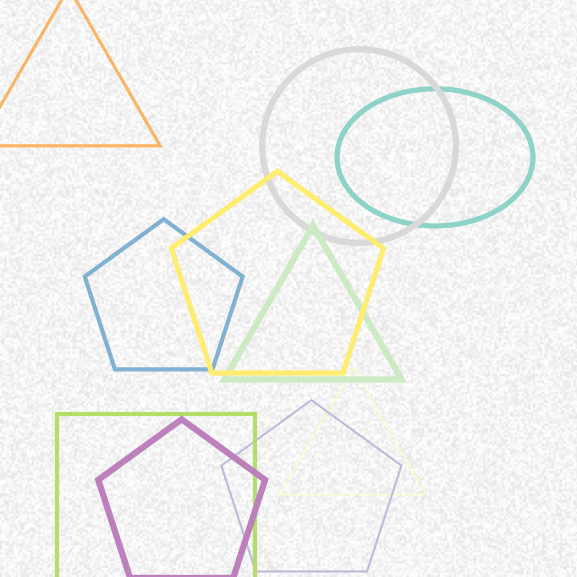[{"shape": "oval", "thickness": 2.5, "radius": 0.85, "center": [0.753, 0.727]}, {"shape": "triangle", "thickness": 0.5, "radius": 0.73, "center": [0.612, 0.216]}, {"shape": "pentagon", "thickness": 1, "radius": 0.82, "center": [0.539, 0.142]}, {"shape": "pentagon", "thickness": 2, "radius": 0.72, "center": [0.283, 0.476]}, {"shape": "triangle", "thickness": 1.5, "radius": 0.91, "center": [0.119, 0.838]}, {"shape": "square", "thickness": 2, "radius": 0.85, "center": [0.27, 0.112]}, {"shape": "circle", "thickness": 3, "radius": 0.84, "center": [0.622, 0.746]}, {"shape": "pentagon", "thickness": 3, "radius": 0.76, "center": [0.315, 0.121]}, {"shape": "triangle", "thickness": 3, "radius": 0.89, "center": [0.542, 0.431]}, {"shape": "pentagon", "thickness": 2.5, "radius": 0.97, "center": [0.48, 0.509]}]